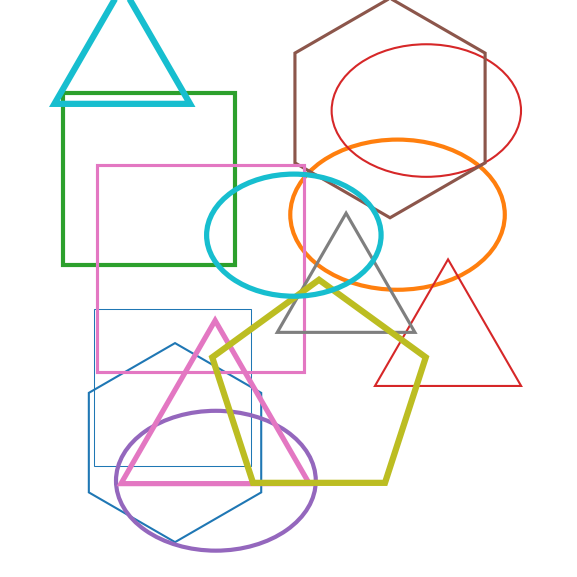[{"shape": "hexagon", "thickness": 1, "radius": 0.86, "center": [0.303, 0.233]}, {"shape": "square", "thickness": 0.5, "radius": 0.68, "center": [0.299, 0.329]}, {"shape": "oval", "thickness": 2, "radius": 0.93, "center": [0.688, 0.627]}, {"shape": "square", "thickness": 2, "radius": 0.74, "center": [0.258, 0.689]}, {"shape": "oval", "thickness": 1, "radius": 0.82, "center": [0.738, 0.808]}, {"shape": "triangle", "thickness": 1, "radius": 0.73, "center": [0.776, 0.404]}, {"shape": "oval", "thickness": 2, "radius": 0.86, "center": [0.374, 0.167]}, {"shape": "hexagon", "thickness": 1.5, "radius": 0.95, "center": [0.675, 0.812]}, {"shape": "triangle", "thickness": 2.5, "radius": 0.94, "center": [0.373, 0.256]}, {"shape": "square", "thickness": 1.5, "radius": 0.89, "center": [0.347, 0.534]}, {"shape": "triangle", "thickness": 1.5, "radius": 0.69, "center": [0.599, 0.492]}, {"shape": "pentagon", "thickness": 3, "radius": 0.97, "center": [0.552, 0.32]}, {"shape": "oval", "thickness": 2.5, "radius": 0.76, "center": [0.509, 0.592]}, {"shape": "triangle", "thickness": 3, "radius": 0.68, "center": [0.212, 0.887]}]